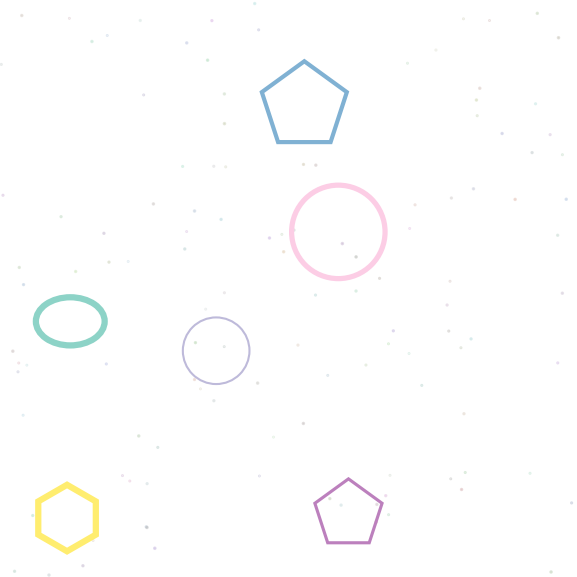[{"shape": "oval", "thickness": 3, "radius": 0.3, "center": [0.122, 0.443]}, {"shape": "circle", "thickness": 1, "radius": 0.29, "center": [0.374, 0.392]}, {"shape": "pentagon", "thickness": 2, "radius": 0.39, "center": [0.527, 0.816]}, {"shape": "circle", "thickness": 2.5, "radius": 0.4, "center": [0.586, 0.598]}, {"shape": "pentagon", "thickness": 1.5, "radius": 0.31, "center": [0.603, 0.109]}, {"shape": "hexagon", "thickness": 3, "radius": 0.29, "center": [0.116, 0.102]}]